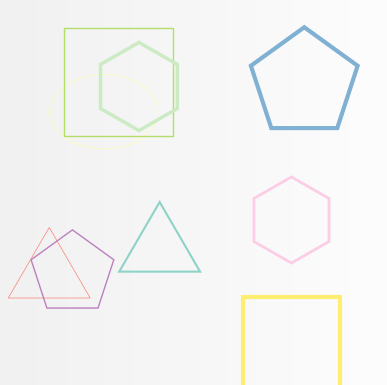[{"shape": "triangle", "thickness": 1.5, "radius": 0.6, "center": [0.412, 0.355]}, {"shape": "oval", "thickness": 0.5, "radius": 0.69, "center": [0.269, 0.71]}, {"shape": "triangle", "thickness": 0.5, "radius": 0.61, "center": [0.127, 0.287]}, {"shape": "pentagon", "thickness": 3, "radius": 0.72, "center": [0.785, 0.784]}, {"shape": "square", "thickness": 1, "radius": 0.7, "center": [0.306, 0.787]}, {"shape": "hexagon", "thickness": 2, "radius": 0.56, "center": [0.752, 0.429]}, {"shape": "pentagon", "thickness": 1, "radius": 0.56, "center": [0.187, 0.291]}, {"shape": "hexagon", "thickness": 2.5, "radius": 0.57, "center": [0.359, 0.775]}, {"shape": "square", "thickness": 3, "radius": 0.62, "center": [0.752, 0.104]}]